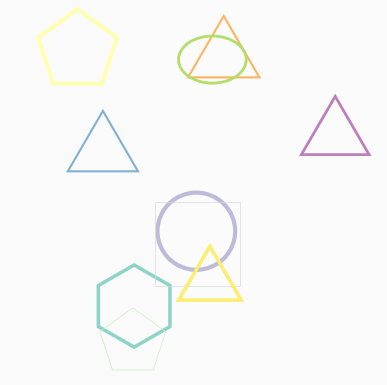[{"shape": "hexagon", "thickness": 2.5, "radius": 0.53, "center": [0.346, 0.205]}, {"shape": "pentagon", "thickness": 3, "radius": 0.53, "center": [0.2, 0.869]}, {"shape": "circle", "thickness": 3, "radius": 0.5, "center": [0.507, 0.399]}, {"shape": "triangle", "thickness": 1.5, "radius": 0.52, "center": [0.266, 0.607]}, {"shape": "triangle", "thickness": 1.5, "radius": 0.53, "center": [0.577, 0.852]}, {"shape": "oval", "thickness": 2, "radius": 0.44, "center": [0.548, 0.845]}, {"shape": "square", "thickness": 0.5, "radius": 0.55, "center": [0.51, 0.366]}, {"shape": "triangle", "thickness": 2, "radius": 0.5, "center": [0.865, 0.649]}, {"shape": "pentagon", "thickness": 0.5, "radius": 0.45, "center": [0.343, 0.111]}, {"shape": "triangle", "thickness": 2.5, "radius": 0.47, "center": [0.542, 0.267]}]